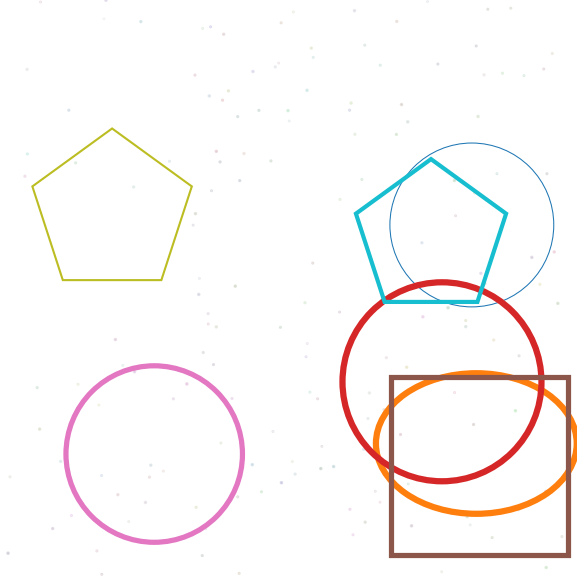[{"shape": "circle", "thickness": 0.5, "radius": 0.71, "center": [0.817, 0.61]}, {"shape": "oval", "thickness": 3, "radius": 0.87, "center": [0.825, 0.231]}, {"shape": "circle", "thickness": 3, "radius": 0.86, "center": [0.765, 0.338]}, {"shape": "square", "thickness": 2.5, "radius": 0.77, "center": [0.83, 0.192]}, {"shape": "circle", "thickness": 2.5, "radius": 0.76, "center": [0.267, 0.213]}, {"shape": "pentagon", "thickness": 1, "radius": 0.73, "center": [0.194, 0.632]}, {"shape": "pentagon", "thickness": 2, "radius": 0.68, "center": [0.746, 0.587]}]